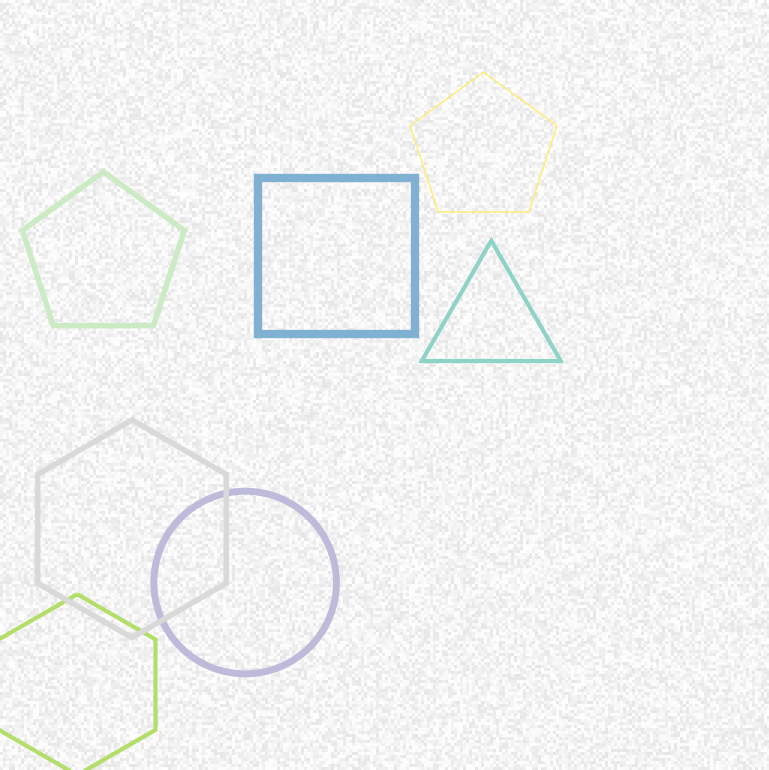[{"shape": "triangle", "thickness": 1.5, "radius": 0.52, "center": [0.638, 0.583]}, {"shape": "circle", "thickness": 2.5, "radius": 0.59, "center": [0.318, 0.243]}, {"shape": "square", "thickness": 3, "radius": 0.51, "center": [0.437, 0.667]}, {"shape": "hexagon", "thickness": 1.5, "radius": 0.59, "center": [0.1, 0.111]}, {"shape": "hexagon", "thickness": 2, "radius": 0.71, "center": [0.171, 0.313]}, {"shape": "pentagon", "thickness": 2, "radius": 0.55, "center": [0.134, 0.666]}, {"shape": "pentagon", "thickness": 0.5, "radius": 0.5, "center": [0.628, 0.806]}]